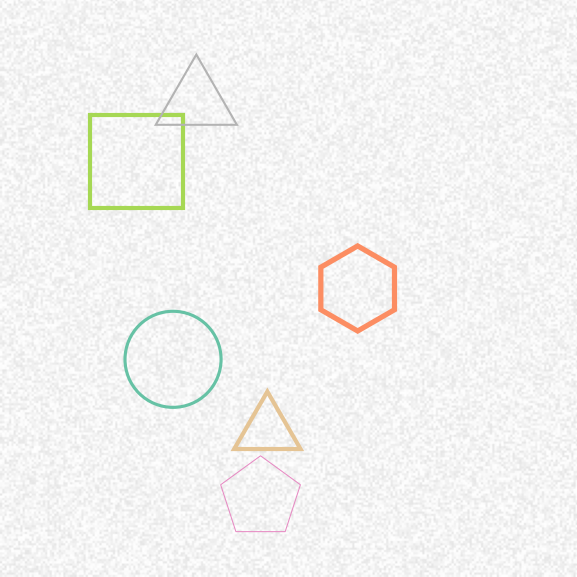[{"shape": "circle", "thickness": 1.5, "radius": 0.42, "center": [0.3, 0.377]}, {"shape": "hexagon", "thickness": 2.5, "radius": 0.37, "center": [0.619, 0.5]}, {"shape": "pentagon", "thickness": 0.5, "radius": 0.36, "center": [0.451, 0.137]}, {"shape": "square", "thickness": 2, "radius": 0.4, "center": [0.236, 0.72]}, {"shape": "triangle", "thickness": 2, "radius": 0.33, "center": [0.463, 0.255]}, {"shape": "triangle", "thickness": 1, "radius": 0.41, "center": [0.34, 0.824]}]